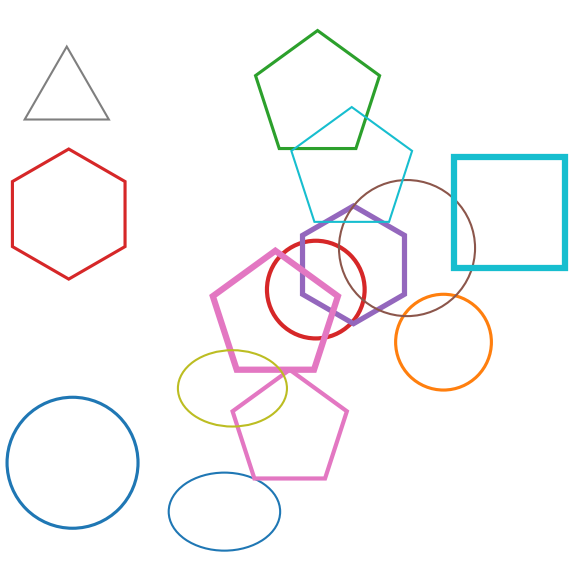[{"shape": "circle", "thickness": 1.5, "radius": 0.57, "center": [0.126, 0.198]}, {"shape": "oval", "thickness": 1, "radius": 0.48, "center": [0.389, 0.113]}, {"shape": "circle", "thickness": 1.5, "radius": 0.41, "center": [0.768, 0.407]}, {"shape": "pentagon", "thickness": 1.5, "radius": 0.56, "center": [0.55, 0.833]}, {"shape": "circle", "thickness": 2, "radius": 0.42, "center": [0.547, 0.498]}, {"shape": "hexagon", "thickness": 1.5, "radius": 0.56, "center": [0.119, 0.628]}, {"shape": "hexagon", "thickness": 2.5, "radius": 0.51, "center": [0.612, 0.541]}, {"shape": "circle", "thickness": 1, "radius": 0.59, "center": [0.705, 0.57]}, {"shape": "pentagon", "thickness": 2, "radius": 0.52, "center": [0.502, 0.255]}, {"shape": "pentagon", "thickness": 3, "radius": 0.57, "center": [0.477, 0.451]}, {"shape": "triangle", "thickness": 1, "radius": 0.42, "center": [0.116, 0.834]}, {"shape": "oval", "thickness": 1, "radius": 0.47, "center": [0.402, 0.327]}, {"shape": "pentagon", "thickness": 1, "radius": 0.55, "center": [0.609, 0.704]}, {"shape": "square", "thickness": 3, "radius": 0.48, "center": [0.883, 0.63]}]